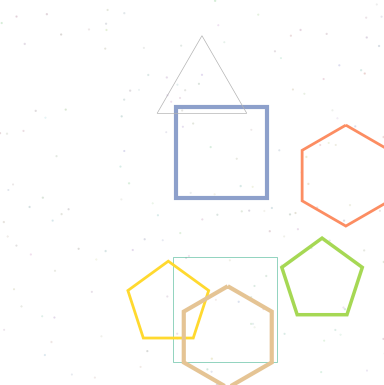[{"shape": "square", "thickness": 0.5, "radius": 0.68, "center": [0.584, 0.197]}, {"shape": "hexagon", "thickness": 2, "radius": 0.66, "center": [0.898, 0.544]}, {"shape": "square", "thickness": 3, "radius": 0.59, "center": [0.575, 0.604]}, {"shape": "pentagon", "thickness": 2.5, "radius": 0.55, "center": [0.837, 0.272]}, {"shape": "pentagon", "thickness": 2, "radius": 0.55, "center": [0.437, 0.211]}, {"shape": "hexagon", "thickness": 3, "radius": 0.66, "center": [0.592, 0.125]}, {"shape": "triangle", "thickness": 0.5, "radius": 0.67, "center": [0.525, 0.773]}]